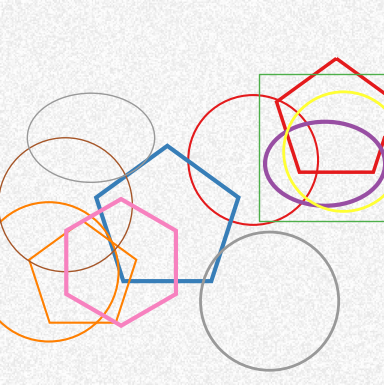[{"shape": "pentagon", "thickness": 2.5, "radius": 0.82, "center": [0.874, 0.685]}, {"shape": "circle", "thickness": 1.5, "radius": 0.84, "center": [0.658, 0.584]}, {"shape": "pentagon", "thickness": 3, "radius": 0.97, "center": [0.435, 0.427]}, {"shape": "square", "thickness": 1, "radius": 0.96, "center": [0.864, 0.617]}, {"shape": "oval", "thickness": 3, "radius": 0.78, "center": [0.844, 0.575]}, {"shape": "pentagon", "thickness": 1.5, "radius": 0.73, "center": [0.215, 0.28]}, {"shape": "circle", "thickness": 1.5, "radius": 0.9, "center": [0.127, 0.294]}, {"shape": "circle", "thickness": 2, "radius": 0.78, "center": [0.892, 0.606]}, {"shape": "circle", "thickness": 1, "radius": 0.87, "center": [0.17, 0.468]}, {"shape": "hexagon", "thickness": 3, "radius": 0.82, "center": [0.315, 0.319]}, {"shape": "oval", "thickness": 1, "radius": 0.83, "center": [0.236, 0.642]}, {"shape": "circle", "thickness": 2, "radius": 0.9, "center": [0.7, 0.218]}]